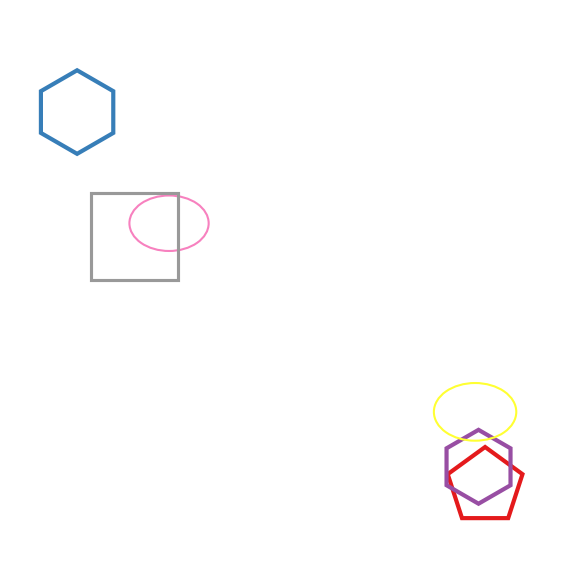[{"shape": "pentagon", "thickness": 2, "radius": 0.34, "center": [0.84, 0.157]}, {"shape": "hexagon", "thickness": 2, "radius": 0.36, "center": [0.134, 0.805]}, {"shape": "hexagon", "thickness": 2, "radius": 0.32, "center": [0.829, 0.191]}, {"shape": "oval", "thickness": 1, "radius": 0.36, "center": [0.823, 0.286]}, {"shape": "oval", "thickness": 1, "radius": 0.34, "center": [0.293, 0.613]}, {"shape": "square", "thickness": 1.5, "radius": 0.38, "center": [0.233, 0.59]}]